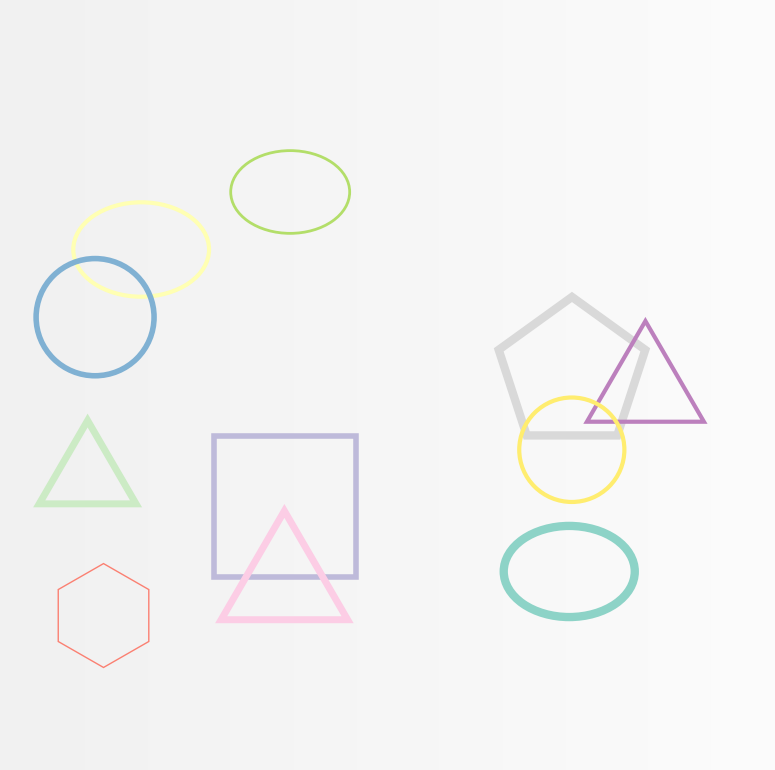[{"shape": "oval", "thickness": 3, "radius": 0.42, "center": [0.735, 0.258]}, {"shape": "oval", "thickness": 1.5, "radius": 0.44, "center": [0.182, 0.676]}, {"shape": "square", "thickness": 2, "radius": 0.46, "center": [0.367, 0.343]}, {"shape": "hexagon", "thickness": 0.5, "radius": 0.34, "center": [0.134, 0.201]}, {"shape": "circle", "thickness": 2, "radius": 0.38, "center": [0.123, 0.588]}, {"shape": "oval", "thickness": 1, "radius": 0.38, "center": [0.374, 0.751]}, {"shape": "triangle", "thickness": 2.5, "radius": 0.47, "center": [0.367, 0.242]}, {"shape": "pentagon", "thickness": 3, "radius": 0.5, "center": [0.738, 0.515]}, {"shape": "triangle", "thickness": 1.5, "radius": 0.44, "center": [0.833, 0.496]}, {"shape": "triangle", "thickness": 2.5, "radius": 0.36, "center": [0.113, 0.382]}, {"shape": "circle", "thickness": 1.5, "radius": 0.34, "center": [0.738, 0.416]}]